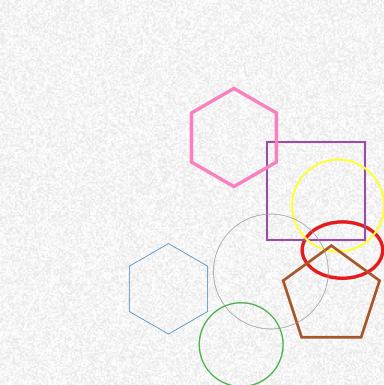[{"shape": "oval", "thickness": 2.5, "radius": 0.52, "center": [0.889, 0.35]}, {"shape": "hexagon", "thickness": 0.5, "radius": 0.59, "center": [0.438, 0.25]}, {"shape": "circle", "thickness": 1, "radius": 0.54, "center": [0.626, 0.105]}, {"shape": "square", "thickness": 1.5, "radius": 0.64, "center": [0.821, 0.503]}, {"shape": "circle", "thickness": 1.5, "radius": 0.6, "center": [0.878, 0.466]}, {"shape": "pentagon", "thickness": 2, "radius": 0.66, "center": [0.861, 0.23]}, {"shape": "hexagon", "thickness": 2.5, "radius": 0.64, "center": [0.608, 0.643]}, {"shape": "circle", "thickness": 0.5, "radius": 0.75, "center": [0.704, 0.295]}]